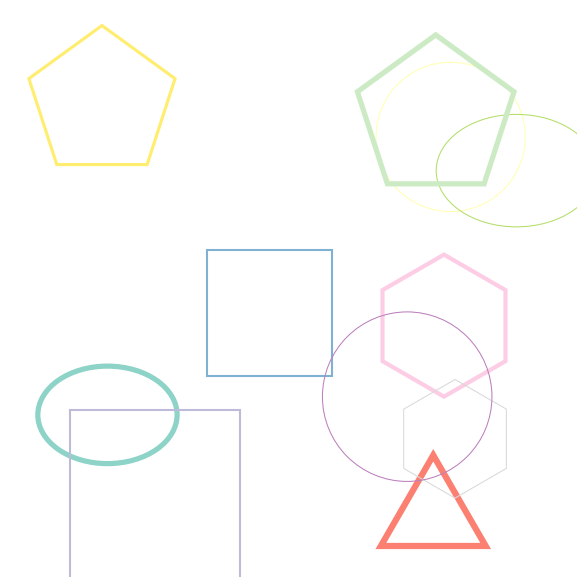[{"shape": "oval", "thickness": 2.5, "radius": 0.6, "center": [0.186, 0.281]}, {"shape": "circle", "thickness": 0.5, "radius": 0.65, "center": [0.78, 0.762]}, {"shape": "square", "thickness": 1, "radius": 0.73, "center": [0.268, 0.142]}, {"shape": "triangle", "thickness": 3, "radius": 0.52, "center": [0.75, 0.106]}, {"shape": "square", "thickness": 1, "radius": 0.54, "center": [0.467, 0.457]}, {"shape": "oval", "thickness": 0.5, "radius": 0.7, "center": [0.894, 0.704]}, {"shape": "hexagon", "thickness": 2, "radius": 0.61, "center": [0.769, 0.435]}, {"shape": "hexagon", "thickness": 0.5, "radius": 0.51, "center": [0.788, 0.239]}, {"shape": "circle", "thickness": 0.5, "radius": 0.73, "center": [0.705, 0.312]}, {"shape": "pentagon", "thickness": 2.5, "radius": 0.71, "center": [0.755, 0.796]}, {"shape": "pentagon", "thickness": 1.5, "radius": 0.67, "center": [0.177, 0.822]}]